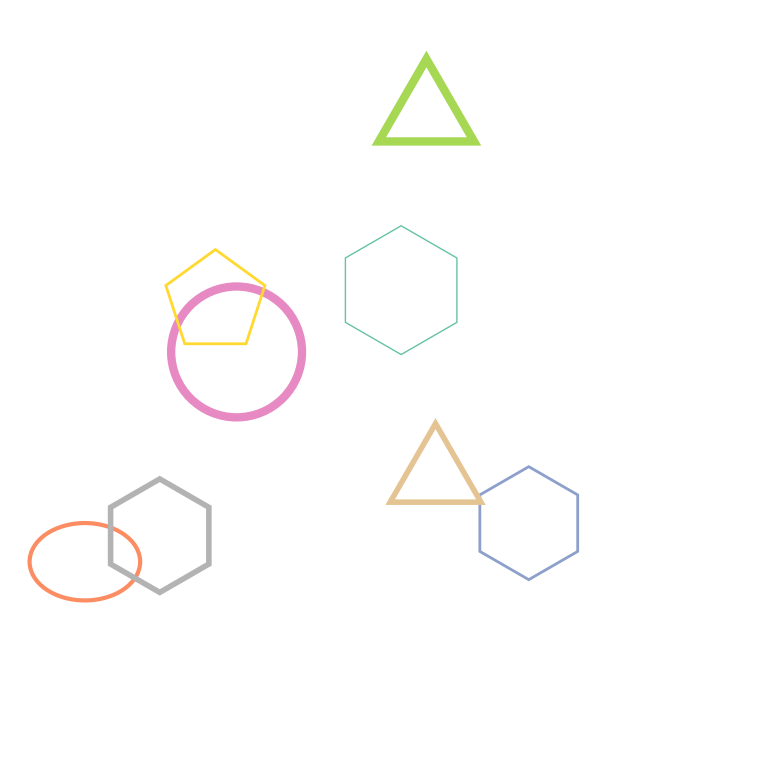[{"shape": "hexagon", "thickness": 0.5, "radius": 0.42, "center": [0.521, 0.623]}, {"shape": "oval", "thickness": 1.5, "radius": 0.36, "center": [0.11, 0.27]}, {"shape": "hexagon", "thickness": 1, "radius": 0.37, "center": [0.687, 0.321]}, {"shape": "circle", "thickness": 3, "radius": 0.42, "center": [0.307, 0.543]}, {"shape": "triangle", "thickness": 3, "radius": 0.36, "center": [0.554, 0.852]}, {"shape": "pentagon", "thickness": 1, "radius": 0.34, "center": [0.28, 0.608]}, {"shape": "triangle", "thickness": 2, "radius": 0.34, "center": [0.566, 0.382]}, {"shape": "hexagon", "thickness": 2, "radius": 0.37, "center": [0.207, 0.304]}]